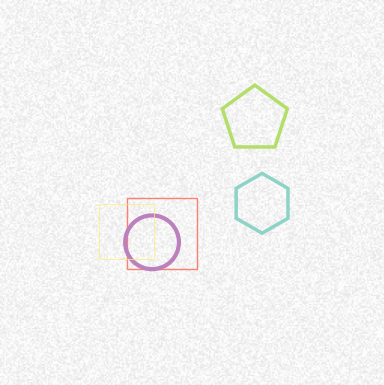[{"shape": "hexagon", "thickness": 2.5, "radius": 0.39, "center": [0.681, 0.472]}, {"shape": "square", "thickness": 1, "radius": 0.46, "center": [0.421, 0.393]}, {"shape": "pentagon", "thickness": 2.5, "radius": 0.44, "center": [0.662, 0.69]}, {"shape": "circle", "thickness": 3, "radius": 0.35, "center": [0.395, 0.371]}, {"shape": "square", "thickness": 0.5, "radius": 0.36, "center": [0.329, 0.398]}]